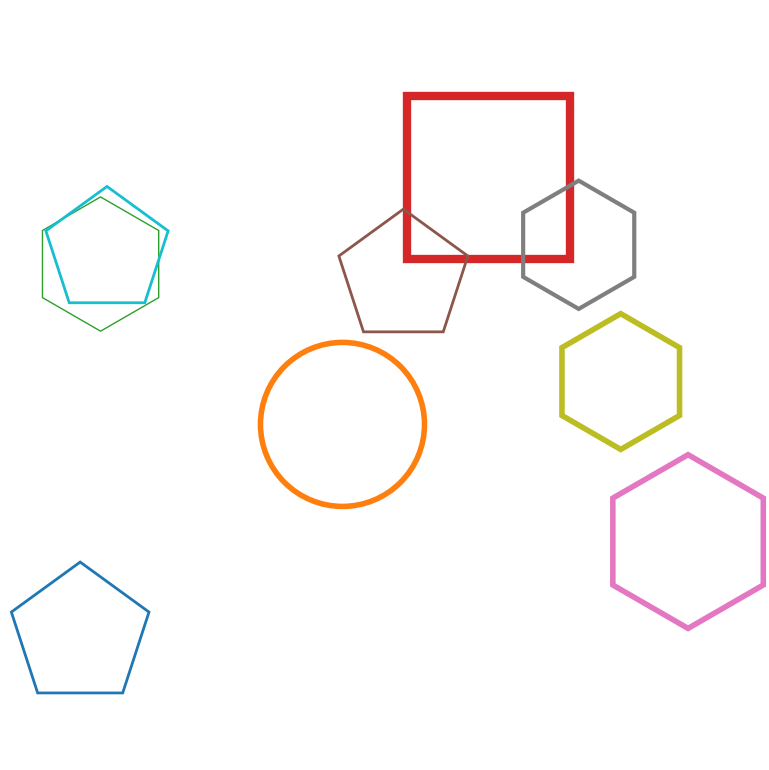[{"shape": "pentagon", "thickness": 1, "radius": 0.47, "center": [0.104, 0.176]}, {"shape": "circle", "thickness": 2, "radius": 0.53, "center": [0.445, 0.449]}, {"shape": "hexagon", "thickness": 0.5, "radius": 0.44, "center": [0.131, 0.657]}, {"shape": "square", "thickness": 3, "radius": 0.53, "center": [0.634, 0.769]}, {"shape": "pentagon", "thickness": 1, "radius": 0.44, "center": [0.524, 0.64]}, {"shape": "hexagon", "thickness": 2, "radius": 0.56, "center": [0.894, 0.297]}, {"shape": "hexagon", "thickness": 1.5, "radius": 0.42, "center": [0.752, 0.682]}, {"shape": "hexagon", "thickness": 2, "radius": 0.44, "center": [0.806, 0.504]}, {"shape": "pentagon", "thickness": 1, "radius": 0.42, "center": [0.139, 0.674]}]